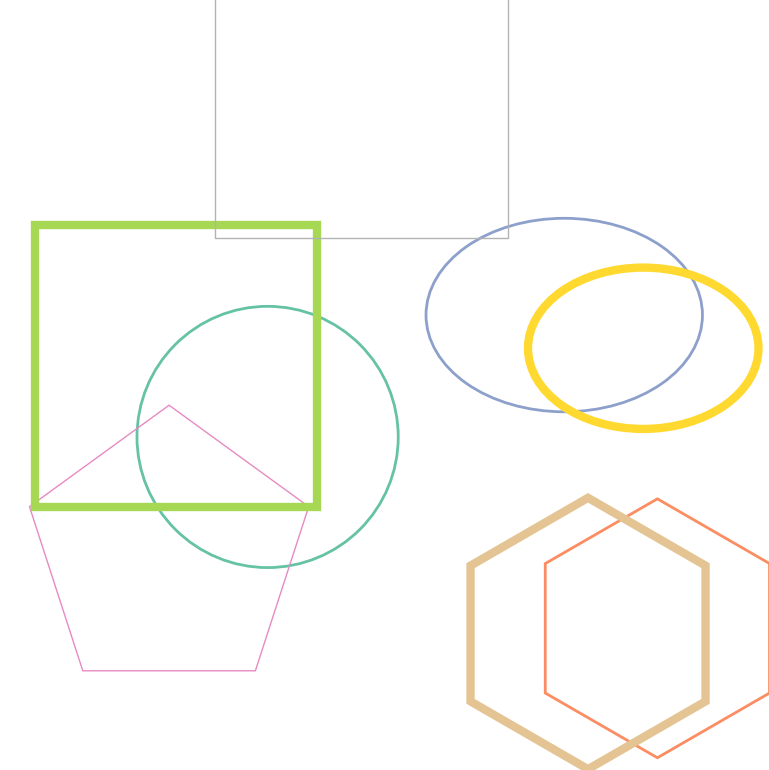[{"shape": "circle", "thickness": 1, "radius": 0.85, "center": [0.348, 0.433]}, {"shape": "hexagon", "thickness": 1, "radius": 0.84, "center": [0.854, 0.184]}, {"shape": "oval", "thickness": 1, "radius": 0.9, "center": [0.733, 0.591]}, {"shape": "pentagon", "thickness": 0.5, "radius": 0.95, "center": [0.22, 0.283]}, {"shape": "square", "thickness": 3, "radius": 0.91, "center": [0.228, 0.525]}, {"shape": "oval", "thickness": 3, "radius": 0.75, "center": [0.835, 0.548]}, {"shape": "hexagon", "thickness": 3, "radius": 0.88, "center": [0.764, 0.177]}, {"shape": "square", "thickness": 0.5, "radius": 0.95, "center": [0.469, 0.882]}]